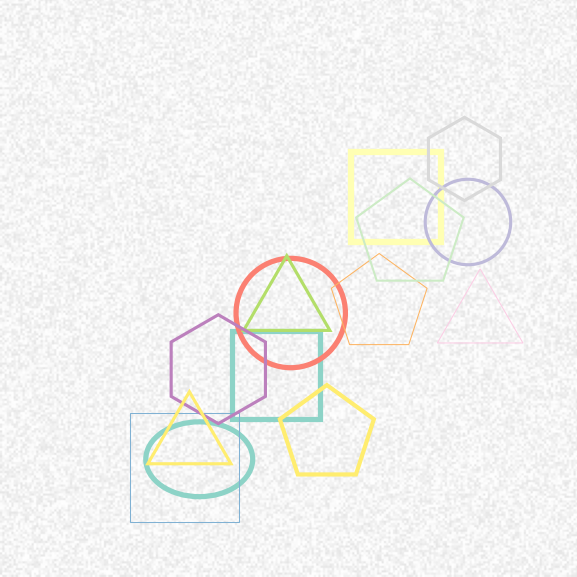[{"shape": "square", "thickness": 2.5, "radius": 0.38, "center": [0.478, 0.35]}, {"shape": "oval", "thickness": 2.5, "radius": 0.46, "center": [0.345, 0.204]}, {"shape": "square", "thickness": 3, "radius": 0.39, "center": [0.686, 0.658]}, {"shape": "circle", "thickness": 1.5, "radius": 0.37, "center": [0.81, 0.615]}, {"shape": "circle", "thickness": 2.5, "radius": 0.47, "center": [0.503, 0.457]}, {"shape": "square", "thickness": 0.5, "radius": 0.47, "center": [0.319, 0.19]}, {"shape": "pentagon", "thickness": 0.5, "radius": 0.44, "center": [0.657, 0.473]}, {"shape": "triangle", "thickness": 1.5, "radius": 0.43, "center": [0.497, 0.47]}, {"shape": "triangle", "thickness": 0.5, "radius": 0.43, "center": [0.831, 0.448]}, {"shape": "hexagon", "thickness": 1.5, "radius": 0.36, "center": [0.804, 0.724]}, {"shape": "hexagon", "thickness": 1.5, "radius": 0.47, "center": [0.378, 0.36]}, {"shape": "pentagon", "thickness": 1, "radius": 0.49, "center": [0.71, 0.592]}, {"shape": "pentagon", "thickness": 2, "radius": 0.43, "center": [0.566, 0.247]}, {"shape": "triangle", "thickness": 1.5, "radius": 0.42, "center": [0.328, 0.238]}]